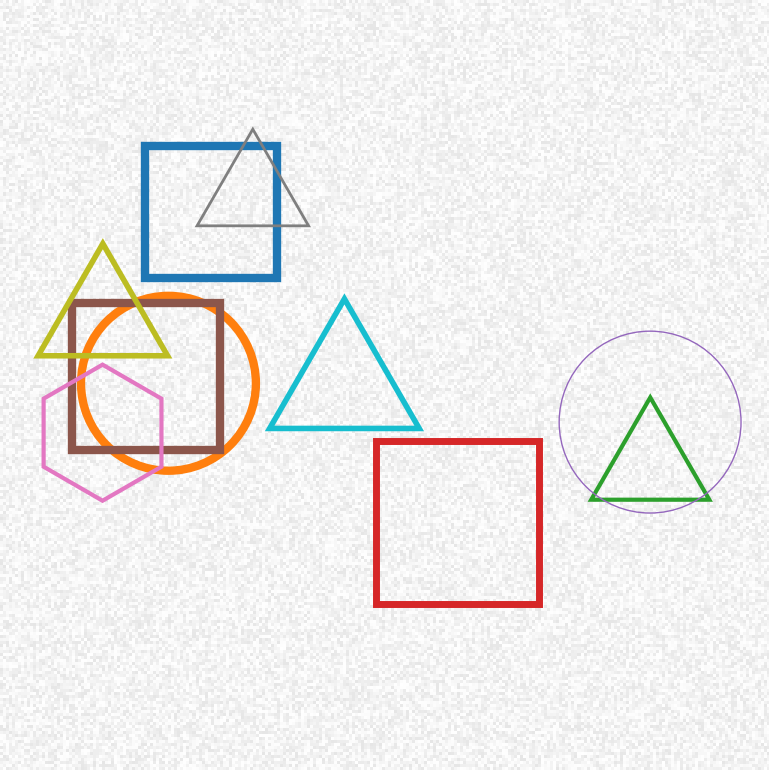[{"shape": "square", "thickness": 3, "radius": 0.43, "center": [0.274, 0.725]}, {"shape": "circle", "thickness": 3, "radius": 0.57, "center": [0.219, 0.502]}, {"shape": "triangle", "thickness": 1.5, "radius": 0.44, "center": [0.845, 0.395]}, {"shape": "square", "thickness": 2.5, "radius": 0.53, "center": [0.594, 0.322]}, {"shape": "circle", "thickness": 0.5, "radius": 0.59, "center": [0.844, 0.452]}, {"shape": "square", "thickness": 3, "radius": 0.48, "center": [0.189, 0.511]}, {"shape": "hexagon", "thickness": 1.5, "radius": 0.44, "center": [0.133, 0.438]}, {"shape": "triangle", "thickness": 1, "radius": 0.42, "center": [0.328, 0.749]}, {"shape": "triangle", "thickness": 2, "radius": 0.49, "center": [0.134, 0.587]}, {"shape": "triangle", "thickness": 2, "radius": 0.56, "center": [0.447, 0.5]}]